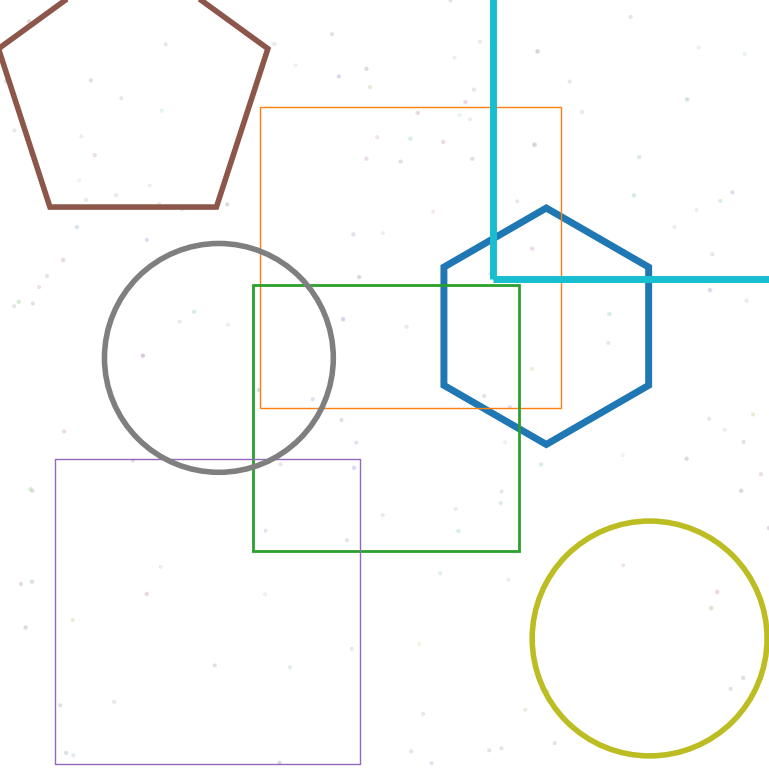[{"shape": "hexagon", "thickness": 2.5, "radius": 0.77, "center": [0.709, 0.576]}, {"shape": "square", "thickness": 0.5, "radius": 0.98, "center": [0.533, 0.665]}, {"shape": "square", "thickness": 1, "radius": 0.86, "center": [0.501, 0.457]}, {"shape": "square", "thickness": 0.5, "radius": 0.99, "center": [0.269, 0.206]}, {"shape": "pentagon", "thickness": 2, "radius": 0.92, "center": [0.173, 0.88]}, {"shape": "circle", "thickness": 2, "radius": 0.74, "center": [0.284, 0.535]}, {"shape": "circle", "thickness": 2, "radius": 0.76, "center": [0.844, 0.171]}, {"shape": "square", "thickness": 2.5, "radius": 0.92, "center": [0.824, 0.821]}]